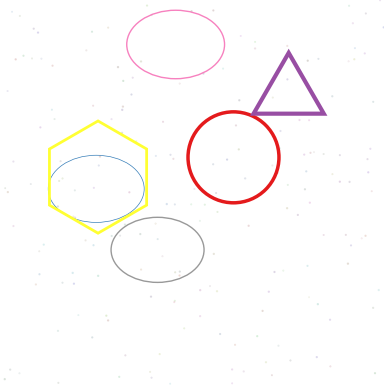[{"shape": "circle", "thickness": 2.5, "radius": 0.59, "center": [0.606, 0.591]}, {"shape": "oval", "thickness": 0.5, "radius": 0.62, "center": [0.25, 0.51]}, {"shape": "triangle", "thickness": 3, "radius": 0.53, "center": [0.75, 0.757]}, {"shape": "hexagon", "thickness": 2, "radius": 0.73, "center": [0.255, 0.54]}, {"shape": "oval", "thickness": 1, "radius": 0.64, "center": [0.456, 0.884]}, {"shape": "oval", "thickness": 1, "radius": 0.6, "center": [0.409, 0.351]}]